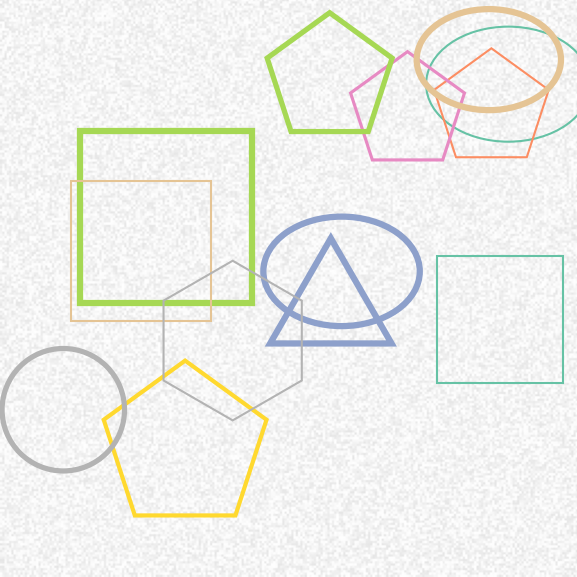[{"shape": "oval", "thickness": 1, "radius": 0.71, "center": [0.88, 0.853]}, {"shape": "square", "thickness": 1, "radius": 0.55, "center": [0.866, 0.446]}, {"shape": "pentagon", "thickness": 1, "radius": 0.52, "center": [0.851, 0.811]}, {"shape": "triangle", "thickness": 3, "radius": 0.61, "center": [0.573, 0.465]}, {"shape": "oval", "thickness": 3, "radius": 0.68, "center": [0.591, 0.529]}, {"shape": "pentagon", "thickness": 1.5, "radius": 0.52, "center": [0.706, 0.806]}, {"shape": "pentagon", "thickness": 2.5, "radius": 0.57, "center": [0.571, 0.863]}, {"shape": "square", "thickness": 3, "radius": 0.74, "center": [0.288, 0.624]}, {"shape": "pentagon", "thickness": 2, "radius": 0.74, "center": [0.321, 0.226]}, {"shape": "oval", "thickness": 3, "radius": 0.62, "center": [0.846, 0.896]}, {"shape": "square", "thickness": 1, "radius": 0.61, "center": [0.244, 0.565]}, {"shape": "hexagon", "thickness": 1, "radius": 0.69, "center": [0.403, 0.409]}, {"shape": "circle", "thickness": 2.5, "radius": 0.53, "center": [0.11, 0.29]}]